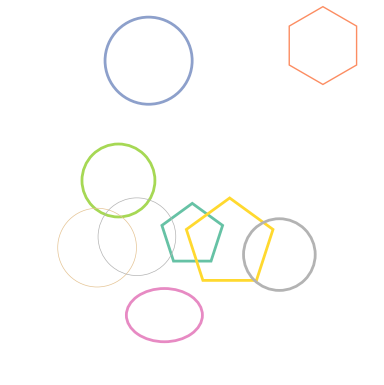[{"shape": "pentagon", "thickness": 2, "radius": 0.41, "center": [0.499, 0.389]}, {"shape": "hexagon", "thickness": 1, "radius": 0.51, "center": [0.839, 0.882]}, {"shape": "circle", "thickness": 2, "radius": 0.57, "center": [0.386, 0.842]}, {"shape": "oval", "thickness": 2, "radius": 0.49, "center": [0.427, 0.181]}, {"shape": "circle", "thickness": 2, "radius": 0.47, "center": [0.308, 0.531]}, {"shape": "pentagon", "thickness": 2, "radius": 0.59, "center": [0.597, 0.367]}, {"shape": "circle", "thickness": 0.5, "radius": 0.51, "center": [0.252, 0.357]}, {"shape": "circle", "thickness": 2, "radius": 0.47, "center": [0.726, 0.339]}, {"shape": "circle", "thickness": 0.5, "radius": 0.5, "center": [0.356, 0.385]}]